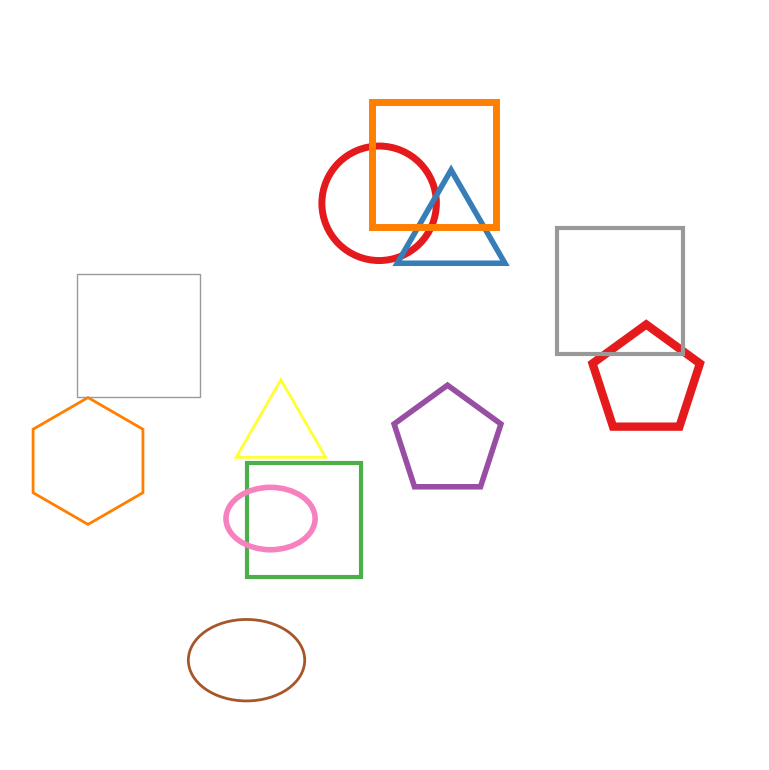[{"shape": "circle", "thickness": 2.5, "radius": 0.37, "center": [0.492, 0.736]}, {"shape": "pentagon", "thickness": 3, "radius": 0.37, "center": [0.839, 0.505]}, {"shape": "triangle", "thickness": 2, "radius": 0.4, "center": [0.586, 0.698]}, {"shape": "square", "thickness": 1.5, "radius": 0.37, "center": [0.394, 0.325]}, {"shape": "pentagon", "thickness": 2, "radius": 0.36, "center": [0.581, 0.427]}, {"shape": "hexagon", "thickness": 1, "radius": 0.41, "center": [0.114, 0.401]}, {"shape": "square", "thickness": 2.5, "radius": 0.4, "center": [0.564, 0.786]}, {"shape": "triangle", "thickness": 1, "radius": 0.34, "center": [0.365, 0.44]}, {"shape": "oval", "thickness": 1, "radius": 0.38, "center": [0.32, 0.143]}, {"shape": "oval", "thickness": 2, "radius": 0.29, "center": [0.351, 0.327]}, {"shape": "square", "thickness": 0.5, "radius": 0.4, "center": [0.18, 0.564]}, {"shape": "square", "thickness": 1.5, "radius": 0.41, "center": [0.805, 0.622]}]